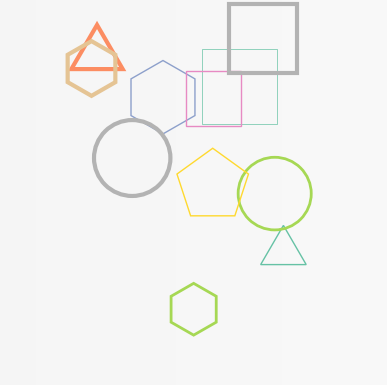[{"shape": "triangle", "thickness": 1, "radius": 0.34, "center": [0.731, 0.347]}, {"shape": "square", "thickness": 0.5, "radius": 0.48, "center": [0.617, 0.776]}, {"shape": "triangle", "thickness": 3, "radius": 0.38, "center": [0.25, 0.859]}, {"shape": "hexagon", "thickness": 1, "radius": 0.48, "center": [0.421, 0.747]}, {"shape": "square", "thickness": 1, "radius": 0.35, "center": [0.55, 0.744]}, {"shape": "circle", "thickness": 2, "radius": 0.47, "center": [0.709, 0.497]}, {"shape": "hexagon", "thickness": 2, "radius": 0.34, "center": [0.5, 0.197]}, {"shape": "pentagon", "thickness": 1, "radius": 0.49, "center": [0.549, 0.518]}, {"shape": "hexagon", "thickness": 3, "radius": 0.36, "center": [0.236, 0.822]}, {"shape": "square", "thickness": 3, "radius": 0.44, "center": [0.679, 0.9]}, {"shape": "circle", "thickness": 3, "radius": 0.49, "center": [0.341, 0.59]}]